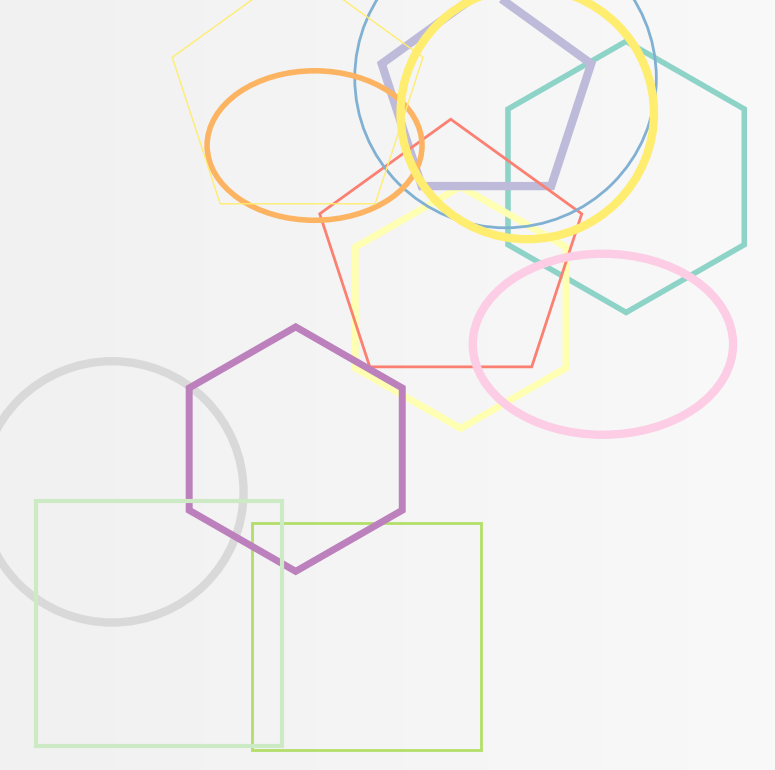[{"shape": "hexagon", "thickness": 2, "radius": 0.88, "center": [0.808, 0.77]}, {"shape": "hexagon", "thickness": 2.5, "radius": 0.78, "center": [0.594, 0.601]}, {"shape": "pentagon", "thickness": 3, "radius": 0.71, "center": [0.628, 0.873]}, {"shape": "pentagon", "thickness": 1, "radius": 0.89, "center": [0.582, 0.667]}, {"shape": "circle", "thickness": 1, "radius": 0.97, "center": [0.652, 0.899]}, {"shape": "oval", "thickness": 2, "radius": 0.69, "center": [0.406, 0.811]}, {"shape": "square", "thickness": 1, "radius": 0.74, "center": [0.473, 0.173]}, {"shape": "oval", "thickness": 3, "radius": 0.84, "center": [0.778, 0.553]}, {"shape": "circle", "thickness": 3, "radius": 0.85, "center": [0.145, 0.361]}, {"shape": "hexagon", "thickness": 2.5, "radius": 0.79, "center": [0.382, 0.417]}, {"shape": "square", "thickness": 1.5, "radius": 0.79, "center": [0.205, 0.19]}, {"shape": "circle", "thickness": 3, "radius": 0.82, "center": [0.68, 0.853]}, {"shape": "pentagon", "thickness": 0.5, "radius": 0.85, "center": [0.384, 0.873]}]